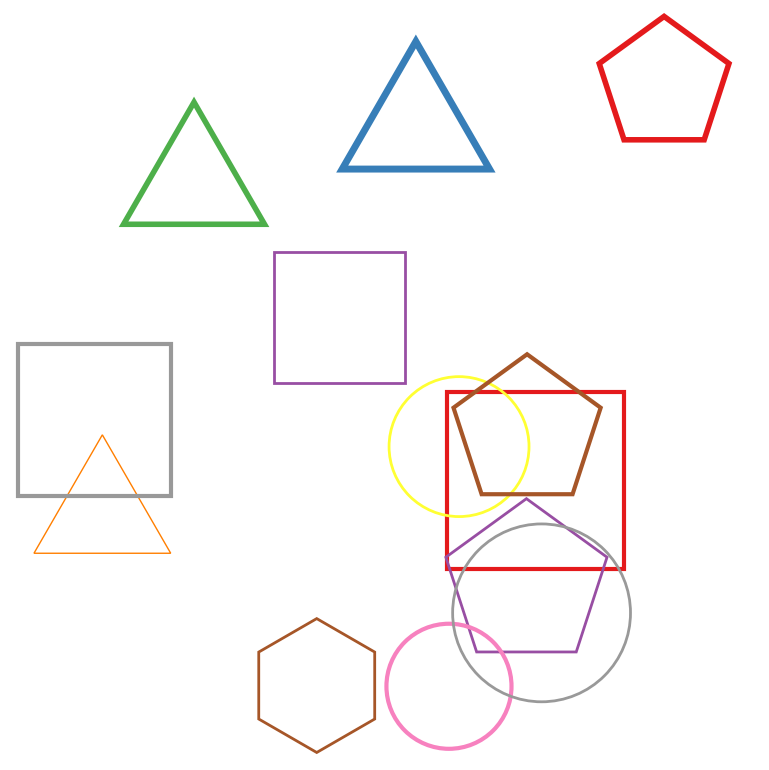[{"shape": "pentagon", "thickness": 2, "radius": 0.44, "center": [0.862, 0.89]}, {"shape": "square", "thickness": 1.5, "radius": 0.57, "center": [0.696, 0.376]}, {"shape": "triangle", "thickness": 2.5, "radius": 0.55, "center": [0.54, 0.836]}, {"shape": "triangle", "thickness": 2, "radius": 0.53, "center": [0.252, 0.762]}, {"shape": "pentagon", "thickness": 1, "radius": 0.55, "center": [0.684, 0.242]}, {"shape": "square", "thickness": 1, "radius": 0.42, "center": [0.441, 0.587]}, {"shape": "triangle", "thickness": 0.5, "radius": 0.51, "center": [0.133, 0.333]}, {"shape": "circle", "thickness": 1, "radius": 0.45, "center": [0.596, 0.42]}, {"shape": "pentagon", "thickness": 1.5, "radius": 0.5, "center": [0.685, 0.439]}, {"shape": "hexagon", "thickness": 1, "radius": 0.43, "center": [0.411, 0.11]}, {"shape": "circle", "thickness": 1.5, "radius": 0.41, "center": [0.583, 0.109]}, {"shape": "circle", "thickness": 1, "radius": 0.58, "center": [0.703, 0.204]}, {"shape": "square", "thickness": 1.5, "radius": 0.5, "center": [0.123, 0.455]}]